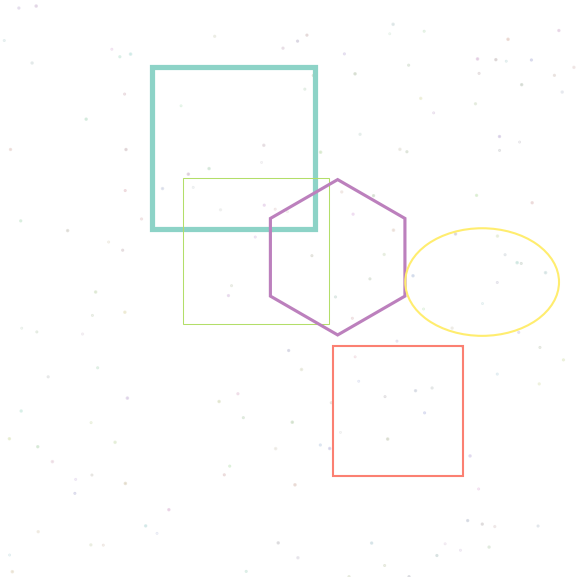[{"shape": "square", "thickness": 2.5, "radius": 0.7, "center": [0.404, 0.743]}, {"shape": "square", "thickness": 1, "radius": 0.56, "center": [0.689, 0.287]}, {"shape": "square", "thickness": 0.5, "radius": 0.63, "center": [0.443, 0.564]}, {"shape": "hexagon", "thickness": 1.5, "radius": 0.67, "center": [0.585, 0.554]}, {"shape": "oval", "thickness": 1, "radius": 0.67, "center": [0.835, 0.511]}]